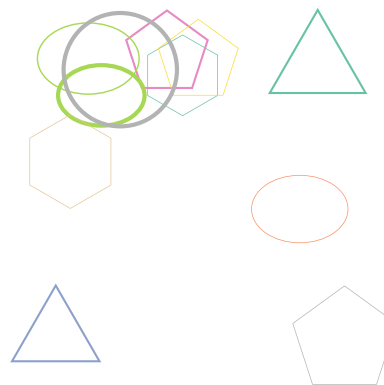[{"shape": "triangle", "thickness": 1.5, "radius": 0.72, "center": [0.825, 0.83]}, {"shape": "hexagon", "thickness": 0.5, "radius": 0.52, "center": [0.474, 0.804]}, {"shape": "oval", "thickness": 0.5, "radius": 0.63, "center": [0.779, 0.457]}, {"shape": "triangle", "thickness": 1.5, "radius": 0.66, "center": [0.145, 0.127]}, {"shape": "pentagon", "thickness": 1.5, "radius": 0.56, "center": [0.434, 0.862]}, {"shape": "oval", "thickness": 3, "radius": 0.56, "center": [0.263, 0.752]}, {"shape": "oval", "thickness": 1, "radius": 0.66, "center": [0.229, 0.848]}, {"shape": "pentagon", "thickness": 0.5, "radius": 0.55, "center": [0.515, 0.841]}, {"shape": "hexagon", "thickness": 0.5, "radius": 0.61, "center": [0.183, 0.58]}, {"shape": "pentagon", "thickness": 0.5, "radius": 0.71, "center": [0.895, 0.116]}, {"shape": "circle", "thickness": 3, "radius": 0.74, "center": [0.312, 0.819]}]